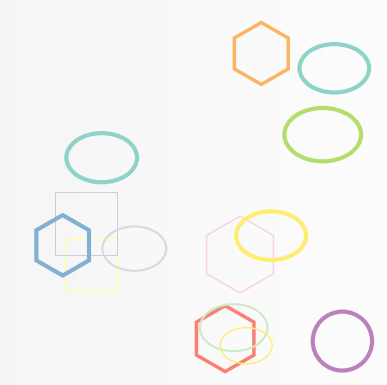[{"shape": "oval", "thickness": 3, "radius": 0.46, "center": [0.262, 0.59]}, {"shape": "oval", "thickness": 3, "radius": 0.45, "center": [0.863, 0.823]}, {"shape": "square", "thickness": 1, "radius": 0.34, "center": [0.235, 0.311]}, {"shape": "square", "thickness": 0.5, "radius": 0.4, "center": [0.222, 0.419]}, {"shape": "hexagon", "thickness": 2.5, "radius": 0.43, "center": [0.581, 0.121]}, {"shape": "hexagon", "thickness": 3, "radius": 0.39, "center": [0.162, 0.363]}, {"shape": "hexagon", "thickness": 2.5, "radius": 0.4, "center": [0.674, 0.861]}, {"shape": "oval", "thickness": 3, "radius": 0.5, "center": [0.833, 0.65]}, {"shape": "hexagon", "thickness": 1, "radius": 0.5, "center": [0.619, 0.339]}, {"shape": "oval", "thickness": 1.5, "radius": 0.41, "center": [0.347, 0.354]}, {"shape": "circle", "thickness": 3, "radius": 0.38, "center": [0.884, 0.114]}, {"shape": "oval", "thickness": 1.5, "radius": 0.44, "center": [0.603, 0.149]}, {"shape": "oval", "thickness": 1, "radius": 0.33, "center": [0.635, 0.102]}, {"shape": "oval", "thickness": 3, "radius": 0.45, "center": [0.7, 0.388]}]